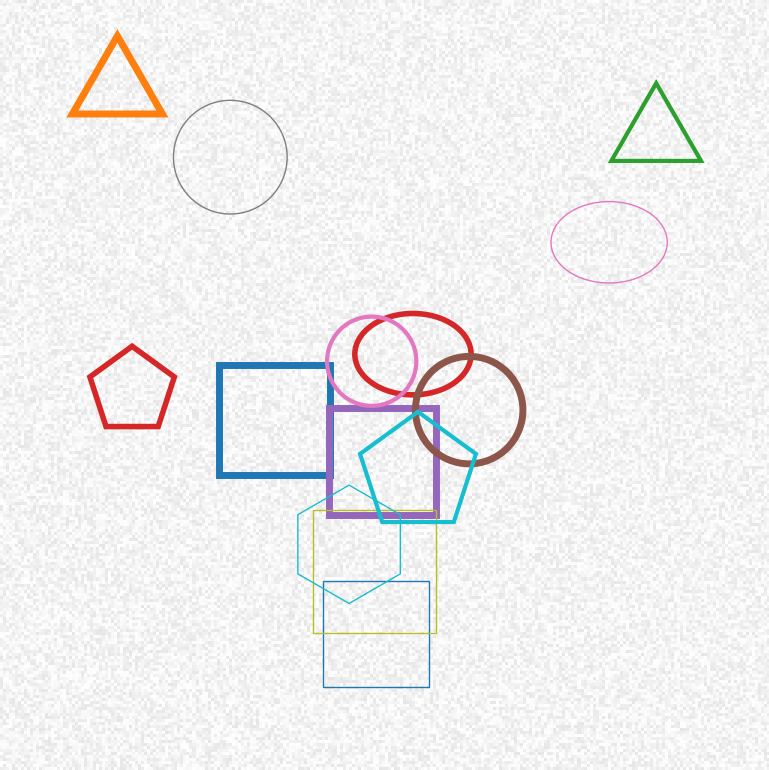[{"shape": "square", "thickness": 2.5, "radius": 0.36, "center": [0.357, 0.455]}, {"shape": "square", "thickness": 0.5, "radius": 0.35, "center": [0.488, 0.177]}, {"shape": "triangle", "thickness": 2.5, "radius": 0.34, "center": [0.152, 0.886]}, {"shape": "triangle", "thickness": 1.5, "radius": 0.34, "center": [0.852, 0.825]}, {"shape": "oval", "thickness": 2, "radius": 0.38, "center": [0.536, 0.54]}, {"shape": "pentagon", "thickness": 2, "radius": 0.29, "center": [0.172, 0.493]}, {"shape": "square", "thickness": 2.5, "radius": 0.35, "center": [0.497, 0.401]}, {"shape": "circle", "thickness": 2.5, "radius": 0.35, "center": [0.609, 0.467]}, {"shape": "circle", "thickness": 1.5, "radius": 0.29, "center": [0.483, 0.531]}, {"shape": "oval", "thickness": 0.5, "radius": 0.38, "center": [0.791, 0.685]}, {"shape": "circle", "thickness": 0.5, "radius": 0.37, "center": [0.299, 0.796]}, {"shape": "square", "thickness": 0.5, "radius": 0.4, "center": [0.486, 0.258]}, {"shape": "hexagon", "thickness": 0.5, "radius": 0.38, "center": [0.453, 0.293]}, {"shape": "pentagon", "thickness": 1.5, "radius": 0.4, "center": [0.543, 0.386]}]